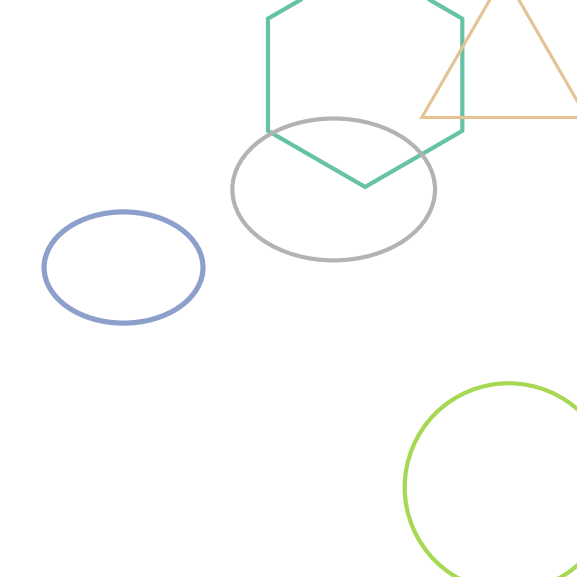[{"shape": "hexagon", "thickness": 2, "radius": 0.97, "center": [0.632, 0.87]}, {"shape": "oval", "thickness": 2.5, "radius": 0.69, "center": [0.214, 0.536]}, {"shape": "circle", "thickness": 2, "radius": 0.9, "center": [0.881, 0.155]}, {"shape": "triangle", "thickness": 1.5, "radius": 0.82, "center": [0.873, 0.878]}, {"shape": "oval", "thickness": 2, "radius": 0.88, "center": [0.578, 0.671]}]